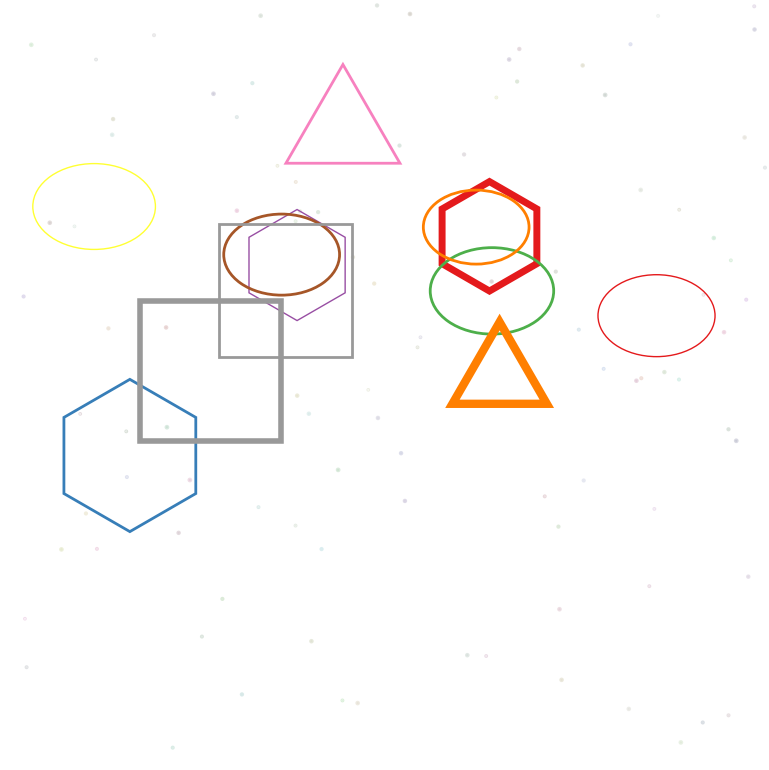[{"shape": "hexagon", "thickness": 2.5, "radius": 0.36, "center": [0.636, 0.693]}, {"shape": "oval", "thickness": 0.5, "radius": 0.38, "center": [0.853, 0.59]}, {"shape": "hexagon", "thickness": 1, "radius": 0.49, "center": [0.169, 0.408]}, {"shape": "oval", "thickness": 1, "radius": 0.4, "center": [0.639, 0.622]}, {"shape": "hexagon", "thickness": 0.5, "radius": 0.36, "center": [0.386, 0.656]}, {"shape": "oval", "thickness": 1, "radius": 0.34, "center": [0.618, 0.705]}, {"shape": "triangle", "thickness": 3, "radius": 0.35, "center": [0.649, 0.511]}, {"shape": "oval", "thickness": 0.5, "radius": 0.4, "center": [0.122, 0.732]}, {"shape": "oval", "thickness": 1, "radius": 0.38, "center": [0.366, 0.669]}, {"shape": "triangle", "thickness": 1, "radius": 0.43, "center": [0.445, 0.831]}, {"shape": "square", "thickness": 2, "radius": 0.46, "center": [0.273, 0.519]}, {"shape": "square", "thickness": 1, "radius": 0.43, "center": [0.371, 0.623]}]